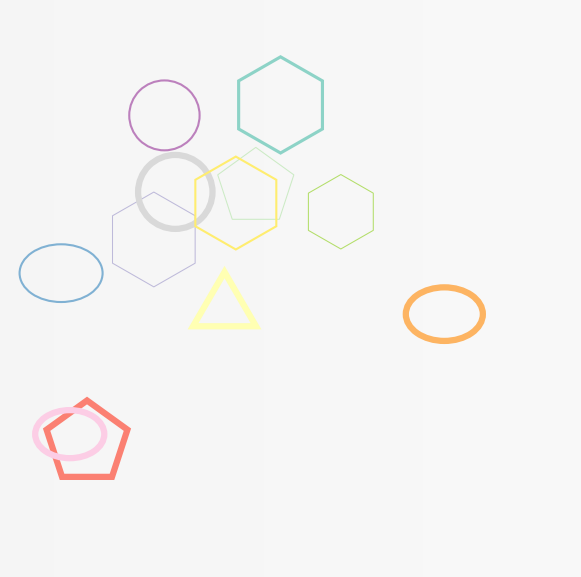[{"shape": "hexagon", "thickness": 1.5, "radius": 0.42, "center": [0.483, 0.817]}, {"shape": "triangle", "thickness": 3, "radius": 0.31, "center": [0.386, 0.465]}, {"shape": "hexagon", "thickness": 0.5, "radius": 0.41, "center": [0.265, 0.584]}, {"shape": "pentagon", "thickness": 3, "radius": 0.37, "center": [0.15, 0.233]}, {"shape": "oval", "thickness": 1, "radius": 0.36, "center": [0.105, 0.526]}, {"shape": "oval", "thickness": 3, "radius": 0.33, "center": [0.764, 0.455]}, {"shape": "hexagon", "thickness": 0.5, "radius": 0.32, "center": [0.586, 0.632]}, {"shape": "oval", "thickness": 3, "radius": 0.3, "center": [0.12, 0.247]}, {"shape": "circle", "thickness": 3, "radius": 0.32, "center": [0.302, 0.667]}, {"shape": "circle", "thickness": 1, "radius": 0.3, "center": [0.283, 0.799]}, {"shape": "pentagon", "thickness": 0.5, "radius": 0.34, "center": [0.44, 0.675]}, {"shape": "hexagon", "thickness": 1, "radius": 0.4, "center": [0.406, 0.648]}]